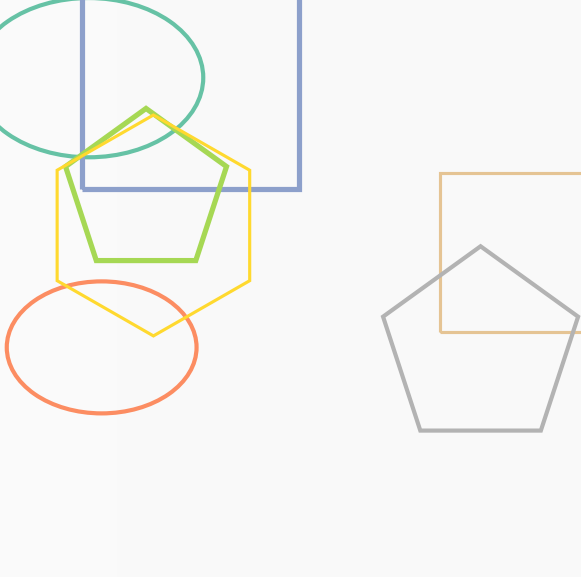[{"shape": "oval", "thickness": 2, "radius": 0.98, "center": [0.153, 0.865]}, {"shape": "oval", "thickness": 2, "radius": 0.82, "center": [0.175, 0.398]}, {"shape": "square", "thickness": 2.5, "radius": 0.93, "center": [0.327, 0.857]}, {"shape": "pentagon", "thickness": 2.5, "radius": 0.73, "center": [0.251, 0.666]}, {"shape": "hexagon", "thickness": 1.5, "radius": 0.96, "center": [0.264, 0.609]}, {"shape": "square", "thickness": 1.5, "radius": 0.69, "center": [0.895, 0.562]}, {"shape": "pentagon", "thickness": 2, "radius": 0.88, "center": [0.827, 0.396]}]